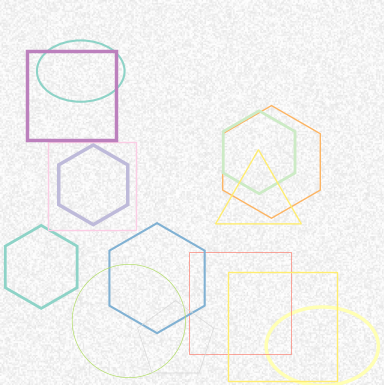[{"shape": "hexagon", "thickness": 2, "radius": 0.54, "center": [0.107, 0.307]}, {"shape": "oval", "thickness": 1.5, "radius": 0.57, "center": [0.21, 0.815]}, {"shape": "oval", "thickness": 2.5, "radius": 0.73, "center": [0.837, 0.101]}, {"shape": "hexagon", "thickness": 2.5, "radius": 0.52, "center": [0.242, 0.52]}, {"shape": "square", "thickness": 0.5, "radius": 0.66, "center": [0.624, 0.213]}, {"shape": "hexagon", "thickness": 1.5, "radius": 0.71, "center": [0.408, 0.278]}, {"shape": "hexagon", "thickness": 1, "radius": 0.73, "center": [0.705, 0.579]}, {"shape": "circle", "thickness": 0.5, "radius": 0.74, "center": [0.335, 0.166]}, {"shape": "square", "thickness": 1, "radius": 0.58, "center": [0.239, 0.517]}, {"shape": "pentagon", "thickness": 0.5, "radius": 0.52, "center": [0.456, 0.115]}, {"shape": "square", "thickness": 2.5, "radius": 0.57, "center": [0.186, 0.752]}, {"shape": "hexagon", "thickness": 2, "radius": 0.54, "center": [0.673, 0.605]}, {"shape": "triangle", "thickness": 1, "radius": 0.64, "center": [0.671, 0.483]}, {"shape": "square", "thickness": 1, "radius": 0.7, "center": [0.734, 0.152]}]